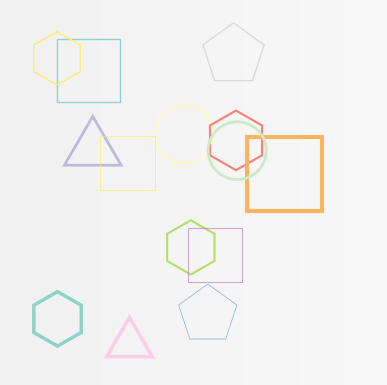[{"shape": "hexagon", "thickness": 2.5, "radius": 0.35, "center": [0.148, 0.172]}, {"shape": "square", "thickness": 1, "radius": 0.41, "center": [0.228, 0.817]}, {"shape": "circle", "thickness": 1, "radius": 0.38, "center": [0.476, 0.652]}, {"shape": "triangle", "thickness": 2, "radius": 0.42, "center": [0.239, 0.613]}, {"shape": "hexagon", "thickness": 1.5, "radius": 0.39, "center": [0.609, 0.635]}, {"shape": "pentagon", "thickness": 0.5, "radius": 0.39, "center": [0.536, 0.183]}, {"shape": "square", "thickness": 3, "radius": 0.48, "center": [0.735, 0.549]}, {"shape": "hexagon", "thickness": 1.5, "radius": 0.35, "center": [0.492, 0.357]}, {"shape": "triangle", "thickness": 2.5, "radius": 0.34, "center": [0.334, 0.108]}, {"shape": "pentagon", "thickness": 1, "radius": 0.41, "center": [0.603, 0.858]}, {"shape": "square", "thickness": 0.5, "radius": 0.35, "center": [0.555, 0.339]}, {"shape": "circle", "thickness": 2, "radius": 0.38, "center": [0.612, 0.609]}, {"shape": "square", "thickness": 0.5, "radius": 0.35, "center": [0.329, 0.576]}, {"shape": "hexagon", "thickness": 1, "radius": 0.35, "center": [0.147, 0.848]}]